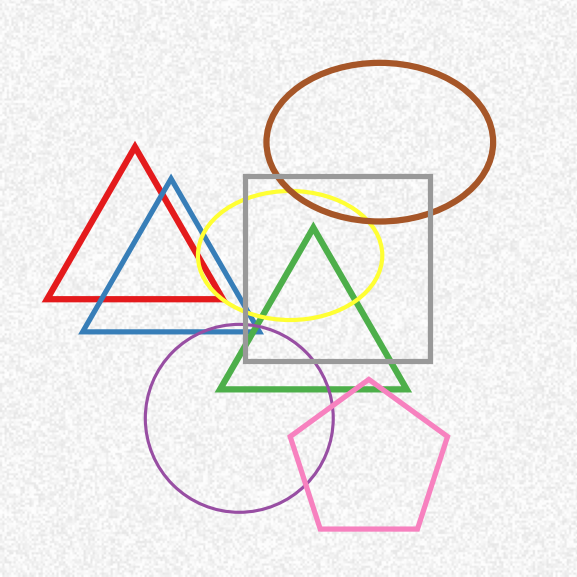[{"shape": "triangle", "thickness": 3, "radius": 0.88, "center": [0.234, 0.569]}, {"shape": "triangle", "thickness": 2.5, "radius": 0.88, "center": [0.296, 0.513]}, {"shape": "triangle", "thickness": 3, "radius": 0.93, "center": [0.543, 0.418]}, {"shape": "circle", "thickness": 1.5, "radius": 0.81, "center": [0.414, 0.275]}, {"shape": "oval", "thickness": 2, "radius": 0.8, "center": [0.502, 0.557]}, {"shape": "oval", "thickness": 3, "radius": 0.98, "center": [0.658, 0.753]}, {"shape": "pentagon", "thickness": 2.5, "radius": 0.72, "center": [0.639, 0.199]}, {"shape": "square", "thickness": 2.5, "radius": 0.8, "center": [0.585, 0.534]}]